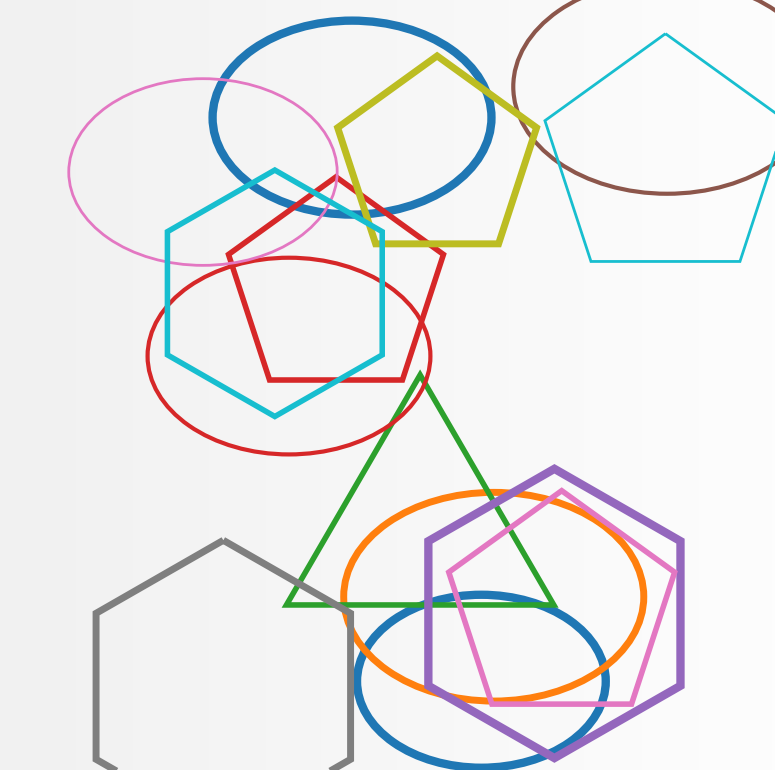[{"shape": "oval", "thickness": 3, "radius": 0.8, "center": [0.621, 0.115]}, {"shape": "oval", "thickness": 3, "radius": 0.9, "center": [0.454, 0.847]}, {"shape": "oval", "thickness": 2.5, "radius": 0.97, "center": [0.637, 0.225]}, {"shape": "triangle", "thickness": 2, "radius": 1.0, "center": [0.542, 0.314]}, {"shape": "oval", "thickness": 1.5, "radius": 0.91, "center": [0.373, 0.538]}, {"shape": "pentagon", "thickness": 2, "radius": 0.73, "center": [0.434, 0.624]}, {"shape": "hexagon", "thickness": 3, "radius": 0.94, "center": [0.715, 0.203]}, {"shape": "oval", "thickness": 1.5, "radius": 0.99, "center": [0.861, 0.887]}, {"shape": "pentagon", "thickness": 2, "radius": 0.77, "center": [0.725, 0.21]}, {"shape": "oval", "thickness": 1, "radius": 0.87, "center": [0.262, 0.777]}, {"shape": "hexagon", "thickness": 2.5, "radius": 0.95, "center": [0.288, 0.109]}, {"shape": "pentagon", "thickness": 2.5, "radius": 0.67, "center": [0.564, 0.792]}, {"shape": "hexagon", "thickness": 2, "radius": 0.8, "center": [0.355, 0.619]}, {"shape": "pentagon", "thickness": 1, "radius": 0.82, "center": [0.859, 0.793]}]